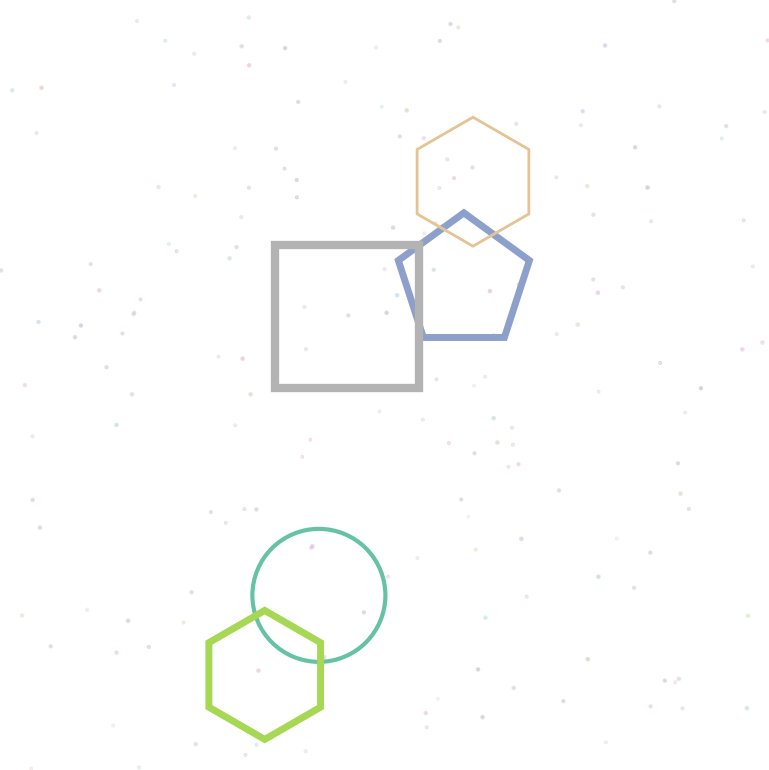[{"shape": "circle", "thickness": 1.5, "radius": 0.43, "center": [0.414, 0.227]}, {"shape": "pentagon", "thickness": 2.5, "radius": 0.45, "center": [0.602, 0.634]}, {"shape": "hexagon", "thickness": 2.5, "radius": 0.42, "center": [0.344, 0.123]}, {"shape": "hexagon", "thickness": 1, "radius": 0.42, "center": [0.614, 0.764]}, {"shape": "square", "thickness": 3, "radius": 0.46, "center": [0.451, 0.589]}]